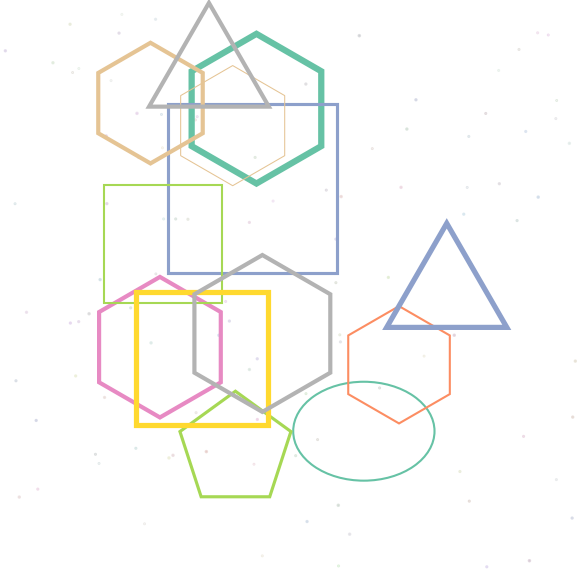[{"shape": "hexagon", "thickness": 3, "radius": 0.65, "center": [0.444, 0.811]}, {"shape": "oval", "thickness": 1, "radius": 0.61, "center": [0.63, 0.252]}, {"shape": "hexagon", "thickness": 1, "radius": 0.51, "center": [0.691, 0.367]}, {"shape": "square", "thickness": 1.5, "radius": 0.73, "center": [0.437, 0.673]}, {"shape": "triangle", "thickness": 2.5, "radius": 0.6, "center": [0.774, 0.492]}, {"shape": "hexagon", "thickness": 2, "radius": 0.61, "center": [0.277, 0.398]}, {"shape": "square", "thickness": 1, "radius": 0.51, "center": [0.282, 0.577]}, {"shape": "pentagon", "thickness": 1.5, "radius": 0.51, "center": [0.408, 0.221]}, {"shape": "square", "thickness": 2.5, "radius": 0.58, "center": [0.35, 0.379]}, {"shape": "hexagon", "thickness": 2, "radius": 0.52, "center": [0.261, 0.821]}, {"shape": "hexagon", "thickness": 0.5, "radius": 0.52, "center": [0.403, 0.782]}, {"shape": "hexagon", "thickness": 2, "radius": 0.68, "center": [0.454, 0.422]}, {"shape": "triangle", "thickness": 2, "radius": 0.6, "center": [0.362, 0.874]}]